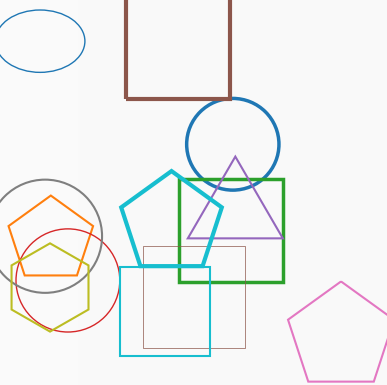[{"shape": "oval", "thickness": 1, "radius": 0.58, "center": [0.103, 0.893]}, {"shape": "circle", "thickness": 2.5, "radius": 0.6, "center": [0.601, 0.625]}, {"shape": "pentagon", "thickness": 1.5, "radius": 0.57, "center": [0.131, 0.377]}, {"shape": "square", "thickness": 2.5, "radius": 0.67, "center": [0.596, 0.401]}, {"shape": "circle", "thickness": 1, "radius": 0.67, "center": [0.175, 0.272]}, {"shape": "triangle", "thickness": 1.5, "radius": 0.71, "center": [0.607, 0.452]}, {"shape": "square", "thickness": 0.5, "radius": 0.66, "center": [0.501, 0.229]}, {"shape": "square", "thickness": 3, "radius": 0.67, "center": [0.459, 0.876]}, {"shape": "pentagon", "thickness": 1.5, "radius": 0.72, "center": [0.88, 0.125]}, {"shape": "circle", "thickness": 1.5, "radius": 0.74, "center": [0.116, 0.386]}, {"shape": "hexagon", "thickness": 1.5, "radius": 0.57, "center": [0.129, 0.253]}, {"shape": "square", "thickness": 1.5, "radius": 0.58, "center": [0.426, 0.191]}, {"shape": "pentagon", "thickness": 3, "radius": 0.68, "center": [0.443, 0.419]}]